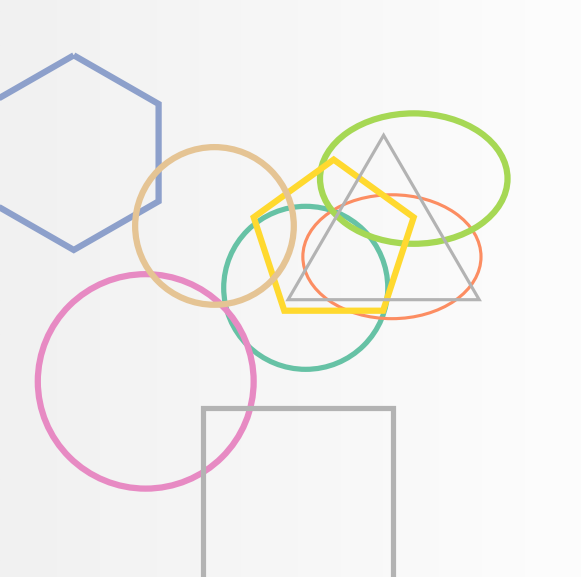[{"shape": "circle", "thickness": 2.5, "radius": 0.71, "center": [0.526, 0.501]}, {"shape": "oval", "thickness": 1.5, "radius": 0.77, "center": [0.674, 0.555]}, {"shape": "hexagon", "thickness": 3, "radius": 0.84, "center": [0.127, 0.735]}, {"shape": "circle", "thickness": 3, "radius": 0.93, "center": [0.251, 0.339]}, {"shape": "oval", "thickness": 3, "radius": 0.81, "center": [0.712, 0.69]}, {"shape": "pentagon", "thickness": 3, "radius": 0.72, "center": [0.574, 0.578]}, {"shape": "circle", "thickness": 3, "radius": 0.68, "center": [0.369, 0.608]}, {"shape": "square", "thickness": 2.5, "radius": 0.82, "center": [0.513, 0.13]}, {"shape": "triangle", "thickness": 1.5, "radius": 0.95, "center": [0.66, 0.575]}]